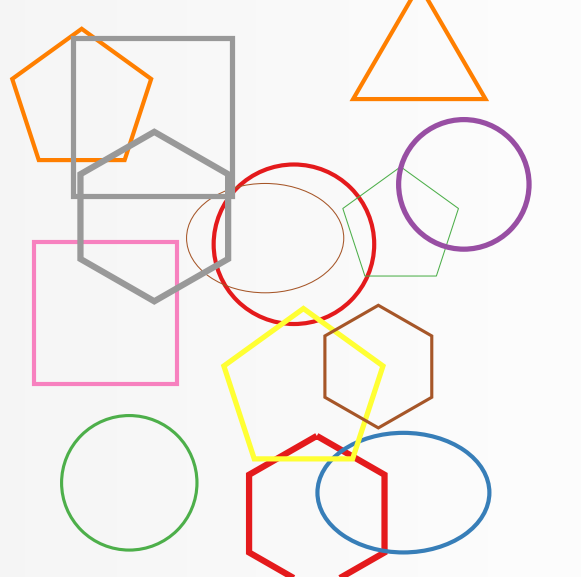[{"shape": "circle", "thickness": 2, "radius": 0.69, "center": [0.506, 0.576]}, {"shape": "hexagon", "thickness": 3, "radius": 0.67, "center": [0.545, 0.11]}, {"shape": "oval", "thickness": 2, "radius": 0.74, "center": [0.694, 0.146]}, {"shape": "circle", "thickness": 1.5, "radius": 0.58, "center": [0.222, 0.163]}, {"shape": "pentagon", "thickness": 0.5, "radius": 0.52, "center": [0.689, 0.606]}, {"shape": "circle", "thickness": 2.5, "radius": 0.56, "center": [0.798, 0.68]}, {"shape": "pentagon", "thickness": 2, "radius": 0.63, "center": [0.141, 0.824]}, {"shape": "triangle", "thickness": 2, "radius": 0.66, "center": [0.721, 0.893]}, {"shape": "pentagon", "thickness": 2.5, "radius": 0.72, "center": [0.522, 0.321]}, {"shape": "oval", "thickness": 0.5, "radius": 0.68, "center": [0.456, 0.587]}, {"shape": "hexagon", "thickness": 1.5, "radius": 0.53, "center": [0.651, 0.364]}, {"shape": "square", "thickness": 2, "radius": 0.61, "center": [0.182, 0.457]}, {"shape": "hexagon", "thickness": 3, "radius": 0.73, "center": [0.265, 0.624]}, {"shape": "square", "thickness": 2.5, "radius": 0.68, "center": [0.262, 0.796]}]